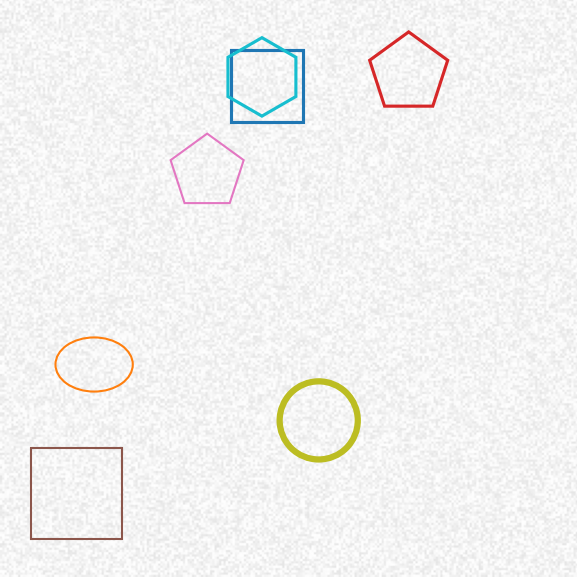[{"shape": "square", "thickness": 1.5, "radius": 0.31, "center": [0.463, 0.851]}, {"shape": "oval", "thickness": 1, "radius": 0.33, "center": [0.163, 0.368]}, {"shape": "pentagon", "thickness": 1.5, "radius": 0.36, "center": [0.708, 0.873]}, {"shape": "square", "thickness": 1, "radius": 0.4, "center": [0.133, 0.145]}, {"shape": "pentagon", "thickness": 1, "radius": 0.33, "center": [0.359, 0.701]}, {"shape": "circle", "thickness": 3, "radius": 0.34, "center": [0.552, 0.271]}, {"shape": "hexagon", "thickness": 1.5, "radius": 0.34, "center": [0.454, 0.866]}]